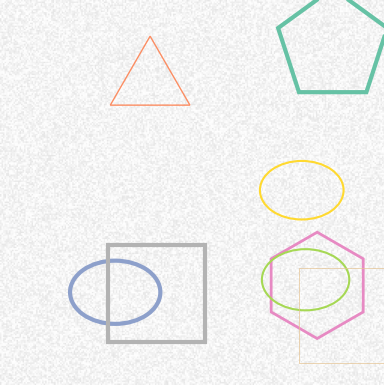[{"shape": "pentagon", "thickness": 3, "radius": 0.74, "center": [0.864, 0.881]}, {"shape": "triangle", "thickness": 1, "radius": 0.6, "center": [0.39, 0.787]}, {"shape": "oval", "thickness": 3, "radius": 0.59, "center": [0.299, 0.241]}, {"shape": "hexagon", "thickness": 2, "radius": 0.69, "center": [0.824, 0.259]}, {"shape": "oval", "thickness": 1.5, "radius": 0.57, "center": [0.794, 0.273]}, {"shape": "oval", "thickness": 1.5, "radius": 0.54, "center": [0.784, 0.506]}, {"shape": "square", "thickness": 0.5, "radius": 0.61, "center": [0.898, 0.181]}, {"shape": "square", "thickness": 3, "radius": 0.63, "center": [0.407, 0.238]}]